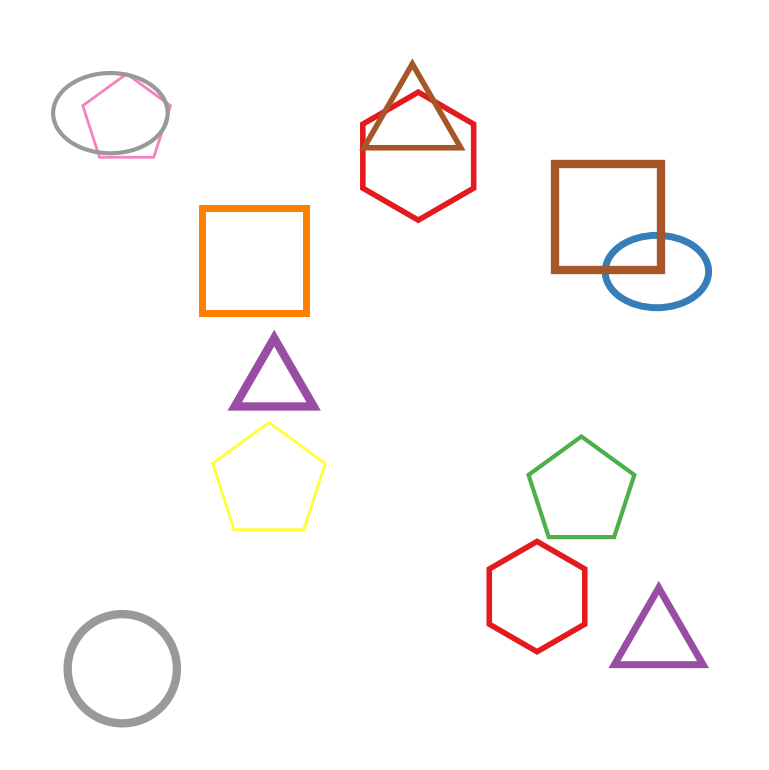[{"shape": "hexagon", "thickness": 2, "radius": 0.36, "center": [0.697, 0.225]}, {"shape": "hexagon", "thickness": 2, "radius": 0.42, "center": [0.543, 0.797]}, {"shape": "oval", "thickness": 2.5, "radius": 0.34, "center": [0.853, 0.647]}, {"shape": "pentagon", "thickness": 1.5, "radius": 0.36, "center": [0.755, 0.361]}, {"shape": "triangle", "thickness": 3, "radius": 0.3, "center": [0.356, 0.502]}, {"shape": "triangle", "thickness": 2.5, "radius": 0.33, "center": [0.856, 0.17]}, {"shape": "square", "thickness": 2.5, "radius": 0.34, "center": [0.33, 0.662]}, {"shape": "pentagon", "thickness": 1, "radius": 0.38, "center": [0.349, 0.374]}, {"shape": "triangle", "thickness": 2, "radius": 0.36, "center": [0.536, 0.844]}, {"shape": "square", "thickness": 3, "radius": 0.34, "center": [0.79, 0.718]}, {"shape": "pentagon", "thickness": 1, "radius": 0.3, "center": [0.164, 0.844]}, {"shape": "oval", "thickness": 1.5, "radius": 0.37, "center": [0.143, 0.853]}, {"shape": "circle", "thickness": 3, "radius": 0.35, "center": [0.159, 0.132]}]